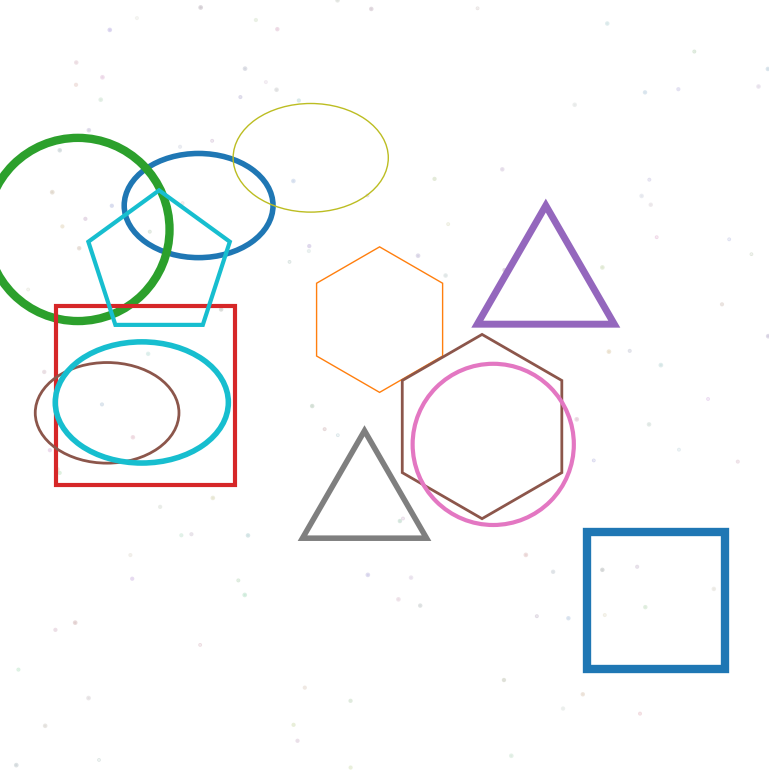[{"shape": "square", "thickness": 3, "radius": 0.45, "center": [0.852, 0.22]}, {"shape": "oval", "thickness": 2, "radius": 0.48, "center": [0.258, 0.733]}, {"shape": "hexagon", "thickness": 0.5, "radius": 0.47, "center": [0.493, 0.585]}, {"shape": "circle", "thickness": 3, "radius": 0.59, "center": [0.101, 0.702]}, {"shape": "square", "thickness": 1.5, "radius": 0.58, "center": [0.189, 0.486]}, {"shape": "triangle", "thickness": 2.5, "radius": 0.51, "center": [0.709, 0.63]}, {"shape": "oval", "thickness": 1, "radius": 0.47, "center": [0.139, 0.464]}, {"shape": "hexagon", "thickness": 1, "radius": 0.6, "center": [0.626, 0.446]}, {"shape": "circle", "thickness": 1.5, "radius": 0.52, "center": [0.641, 0.423]}, {"shape": "triangle", "thickness": 2, "radius": 0.47, "center": [0.473, 0.348]}, {"shape": "oval", "thickness": 0.5, "radius": 0.5, "center": [0.404, 0.795]}, {"shape": "pentagon", "thickness": 1.5, "radius": 0.48, "center": [0.207, 0.656]}, {"shape": "oval", "thickness": 2, "radius": 0.56, "center": [0.184, 0.477]}]